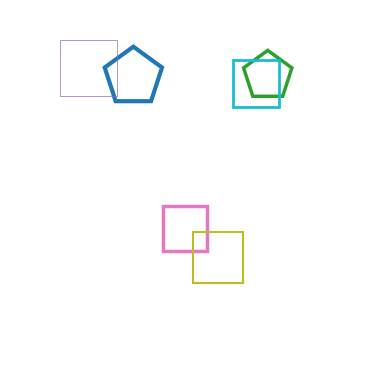[{"shape": "pentagon", "thickness": 3, "radius": 0.39, "center": [0.346, 0.8]}, {"shape": "pentagon", "thickness": 2.5, "radius": 0.33, "center": [0.695, 0.803]}, {"shape": "square", "thickness": 0.5, "radius": 0.37, "center": [0.23, 0.823]}, {"shape": "square", "thickness": 2.5, "radius": 0.29, "center": [0.481, 0.407]}, {"shape": "square", "thickness": 1.5, "radius": 0.33, "center": [0.566, 0.331]}, {"shape": "square", "thickness": 2, "radius": 0.3, "center": [0.665, 0.783]}]